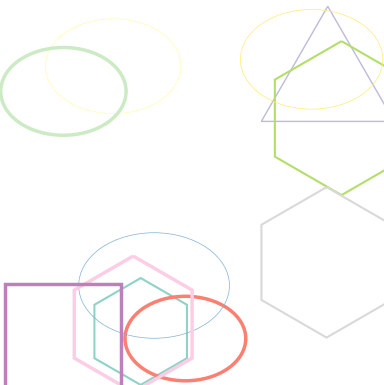[{"shape": "hexagon", "thickness": 1.5, "radius": 0.69, "center": [0.365, 0.139]}, {"shape": "oval", "thickness": 0.5, "radius": 0.88, "center": [0.294, 0.828]}, {"shape": "triangle", "thickness": 1, "radius": 1.0, "center": [0.851, 0.784]}, {"shape": "oval", "thickness": 2.5, "radius": 0.78, "center": [0.482, 0.121]}, {"shape": "oval", "thickness": 0.5, "radius": 0.98, "center": [0.4, 0.258]}, {"shape": "hexagon", "thickness": 1.5, "radius": 1.0, "center": [0.887, 0.693]}, {"shape": "hexagon", "thickness": 2.5, "radius": 0.88, "center": [0.346, 0.158]}, {"shape": "hexagon", "thickness": 1.5, "radius": 0.98, "center": [0.848, 0.319]}, {"shape": "square", "thickness": 2.5, "radius": 0.75, "center": [0.163, 0.112]}, {"shape": "oval", "thickness": 2.5, "radius": 0.81, "center": [0.165, 0.763]}, {"shape": "oval", "thickness": 0.5, "radius": 0.92, "center": [0.809, 0.846]}]